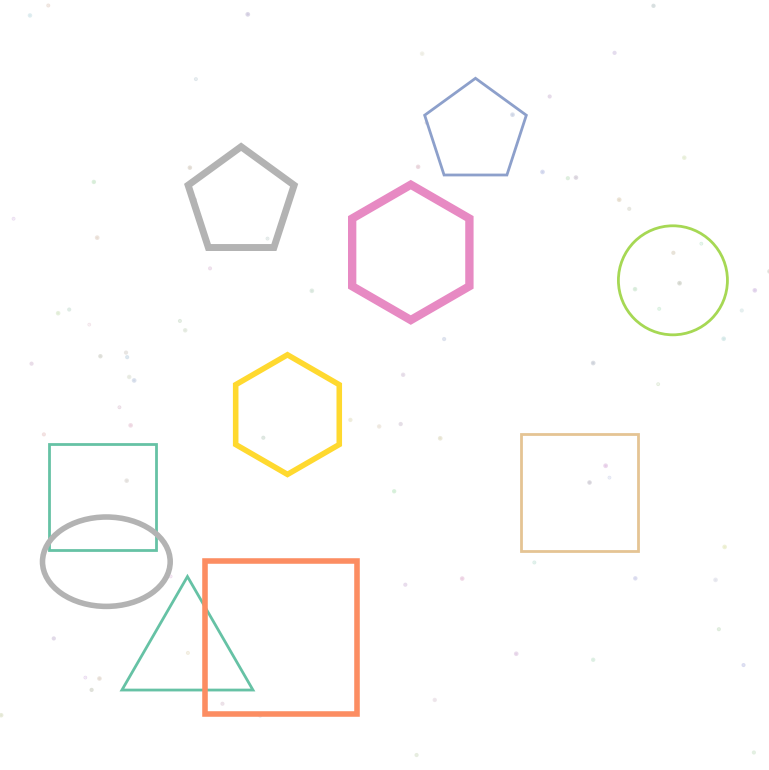[{"shape": "triangle", "thickness": 1, "radius": 0.49, "center": [0.243, 0.153]}, {"shape": "square", "thickness": 1, "radius": 0.35, "center": [0.133, 0.355]}, {"shape": "square", "thickness": 2, "radius": 0.5, "center": [0.365, 0.172]}, {"shape": "pentagon", "thickness": 1, "radius": 0.35, "center": [0.618, 0.829]}, {"shape": "hexagon", "thickness": 3, "radius": 0.44, "center": [0.533, 0.672]}, {"shape": "circle", "thickness": 1, "radius": 0.35, "center": [0.874, 0.636]}, {"shape": "hexagon", "thickness": 2, "radius": 0.39, "center": [0.373, 0.462]}, {"shape": "square", "thickness": 1, "radius": 0.38, "center": [0.753, 0.36]}, {"shape": "oval", "thickness": 2, "radius": 0.41, "center": [0.138, 0.271]}, {"shape": "pentagon", "thickness": 2.5, "radius": 0.36, "center": [0.313, 0.737]}]